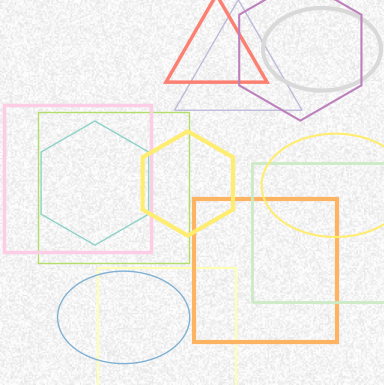[{"shape": "hexagon", "thickness": 1, "radius": 0.81, "center": [0.246, 0.525]}, {"shape": "square", "thickness": 1.5, "radius": 0.9, "center": [0.434, 0.124]}, {"shape": "triangle", "thickness": 1, "radius": 0.96, "center": [0.619, 0.809]}, {"shape": "triangle", "thickness": 2.5, "radius": 0.76, "center": [0.562, 0.862]}, {"shape": "oval", "thickness": 1, "radius": 0.86, "center": [0.321, 0.176]}, {"shape": "square", "thickness": 3, "radius": 0.93, "center": [0.69, 0.298]}, {"shape": "square", "thickness": 1, "radius": 0.98, "center": [0.294, 0.514]}, {"shape": "square", "thickness": 2.5, "radius": 0.96, "center": [0.202, 0.537]}, {"shape": "oval", "thickness": 3, "radius": 0.77, "center": [0.836, 0.872]}, {"shape": "hexagon", "thickness": 1.5, "radius": 0.92, "center": [0.78, 0.87]}, {"shape": "square", "thickness": 2, "radius": 0.9, "center": [0.835, 0.397]}, {"shape": "oval", "thickness": 1.5, "radius": 0.96, "center": [0.871, 0.519]}, {"shape": "hexagon", "thickness": 3, "radius": 0.68, "center": [0.488, 0.524]}]